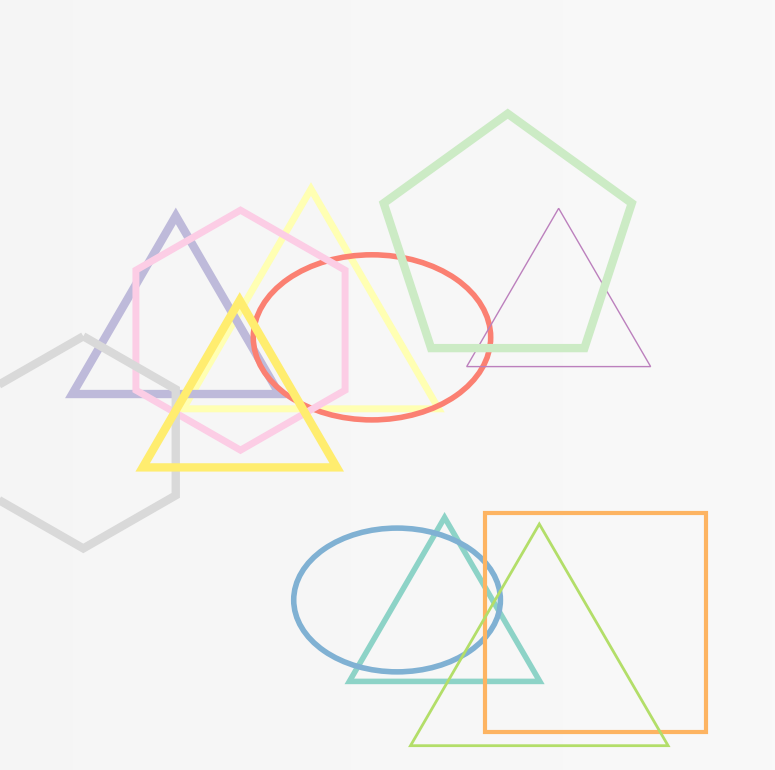[{"shape": "triangle", "thickness": 2, "radius": 0.71, "center": [0.574, 0.186]}, {"shape": "triangle", "thickness": 2.5, "radius": 0.95, "center": [0.401, 0.564]}, {"shape": "triangle", "thickness": 3, "radius": 0.77, "center": [0.227, 0.565]}, {"shape": "oval", "thickness": 2, "radius": 0.77, "center": [0.48, 0.562]}, {"shape": "oval", "thickness": 2, "radius": 0.67, "center": [0.512, 0.221]}, {"shape": "square", "thickness": 1.5, "radius": 0.71, "center": [0.769, 0.192]}, {"shape": "triangle", "thickness": 1, "radius": 0.96, "center": [0.696, 0.128]}, {"shape": "hexagon", "thickness": 2.5, "radius": 0.78, "center": [0.31, 0.571]}, {"shape": "hexagon", "thickness": 3, "radius": 0.69, "center": [0.107, 0.426]}, {"shape": "triangle", "thickness": 0.5, "radius": 0.69, "center": [0.721, 0.592]}, {"shape": "pentagon", "thickness": 3, "radius": 0.84, "center": [0.655, 0.684]}, {"shape": "triangle", "thickness": 3, "radius": 0.72, "center": [0.309, 0.465]}]